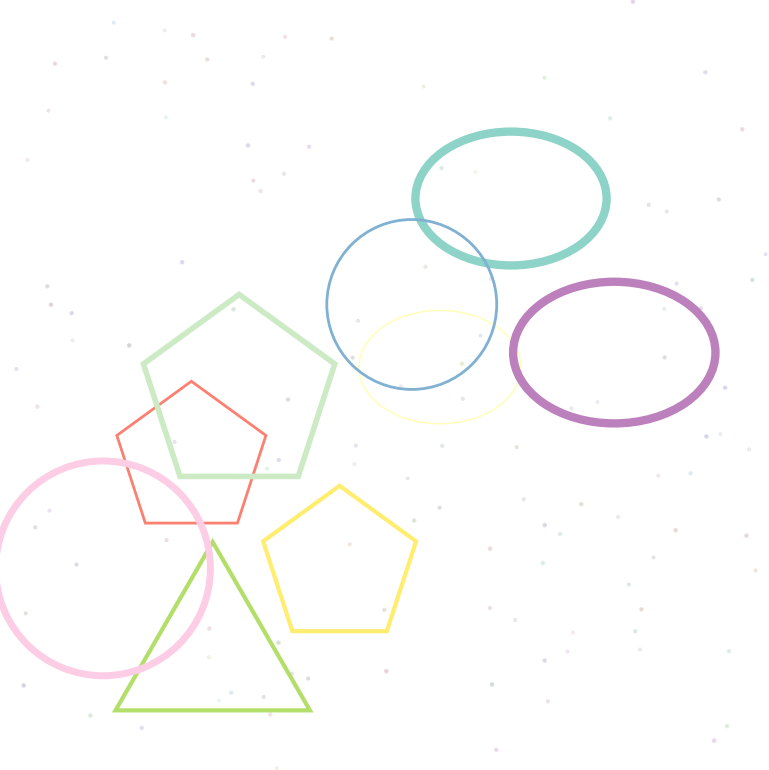[{"shape": "oval", "thickness": 3, "radius": 0.62, "center": [0.664, 0.742]}, {"shape": "oval", "thickness": 0.5, "radius": 0.53, "center": [0.571, 0.523]}, {"shape": "pentagon", "thickness": 1, "radius": 0.51, "center": [0.249, 0.403]}, {"shape": "circle", "thickness": 1, "radius": 0.55, "center": [0.535, 0.605]}, {"shape": "triangle", "thickness": 1.5, "radius": 0.73, "center": [0.276, 0.15]}, {"shape": "circle", "thickness": 2.5, "radius": 0.7, "center": [0.134, 0.262]}, {"shape": "oval", "thickness": 3, "radius": 0.66, "center": [0.798, 0.542]}, {"shape": "pentagon", "thickness": 2, "radius": 0.65, "center": [0.311, 0.487]}, {"shape": "pentagon", "thickness": 1.5, "radius": 0.52, "center": [0.441, 0.265]}]